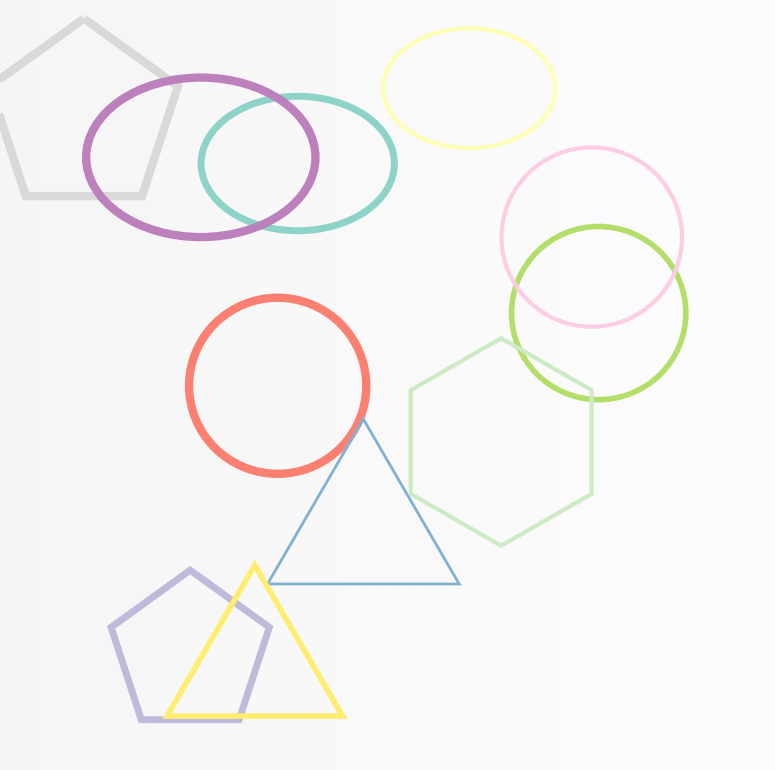[{"shape": "oval", "thickness": 2.5, "radius": 0.62, "center": [0.384, 0.788]}, {"shape": "oval", "thickness": 1.5, "radius": 0.56, "center": [0.605, 0.885]}, {"shape": "pentagon", "thickness": 2.5, "radius": 0.54, "center": [0.245, 0.152]}, {"shape": "circle", "thickness": 3, "radius": 0.57, "center": [0.358, 0.499]}, {"shape": "triangle", "thickness": 1, "radius": 0.71, "center": [0.469, 0.313]}, {"shape": "circle", "thickness": 2, "radius": 0.56, "center": [0.772, 0.593]}, {"shape": "circle", "thickness": 1.5, "radius": 0.58, "center": [0.764, 0.692]}, {"shape": "pentagon", "thickness": 3, "radius": 0.64, "center": [0.108, 0.848]}, {"shape": "oval", "thickness": 3, "radius": 0.74, "center": [0.259, 0.796]}, {"shape": "hexagon", "thickness": 1.5, "radius": 0.67, "center": [0.647, 0.426]}, {"shape": "triangle", "thickness": 2, "radius": 0.65, "center": [0.329, 0.135]}]